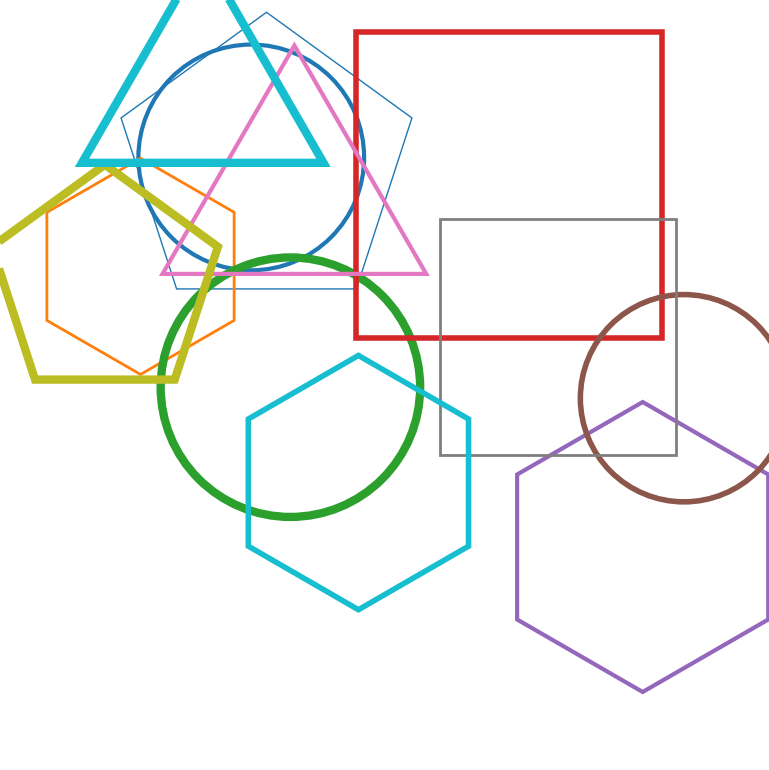[{"shape": "circle", "thickness": 1.5, "radius": 0.73, "center": [0.326, 0.796]}, {"shape": "pentagon", "thickness": 0.5, "radius": 0.99, "center": [0.346, 0.785]}, {"shape": "hexagon", "thickness": 1, "radius": 0.7, "center": [0.182, 0.654]}, {"shape": "circle", "thickness": 3, "radius": 0.84, "center": [0.377, 0.497]}, {"shape": "square", "thickness": 2, "radius": 0.99, "center": [0.661, 0.76]}, {"shape": "hexagon", "thickness": 1.5, "radius": 0.94, "center": [0.835, 0.29]}, {"shape": "circle", "thickness": 2, "radius": 0.67, "center": [0.888, 0.483]}, {"shape": "triangle", "thickness": 1.5, "radius": 0.99, "center": [0.382, 0.743]}, {"shape": "square", "thickness": 1, "radius": 0.77, "center": [0.725, 0.563]}, {"shape": "pentagon", "thickness": 3, "radius": 0.77, "center": [0.136, 0.632]}, {"shape": "hexagon", "thickness": 2, "radius": 0.83, "center": [0.465, 0.373]}, {"shape": "triangle", "thickness": 3, "radius": 0.91, "center": [0.263, 0.879]}]